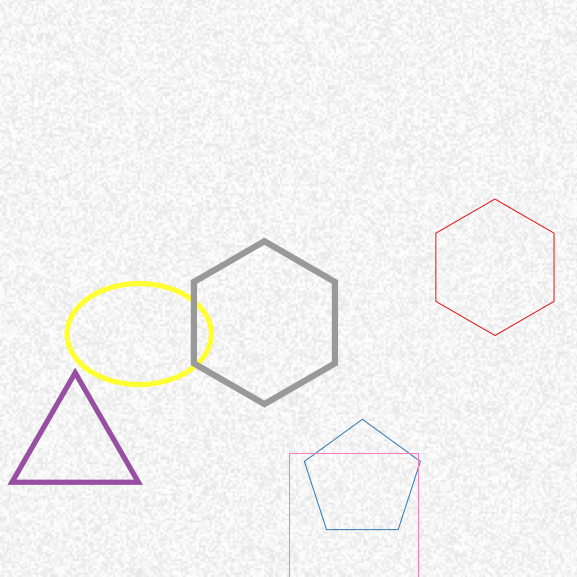[{"shape": "hexagon", "thickness": 0.5, "radius": 0.59, "center": [0.857, 0.536]}, {"shape": "pentagon", "thickness": 0.5, "radius": 0.53, "center": [0.627, 0.168]}, {"shape": "triangle", "thickness": 2.5, "radius": 0.63, "center": [0.13, 0.227]}, {"shape": "oval", "thickness": 2.5, "radius": 0.62, "center": [0.241, 0.421]}, {"shape": "square", "thickness": 0.5, "radius": 0.56, "center": [0.612, 0.103]}, {"shape": "hexagon", "thickness": 3, "radius": 0.71, "center": [0.458, 0.44]}]